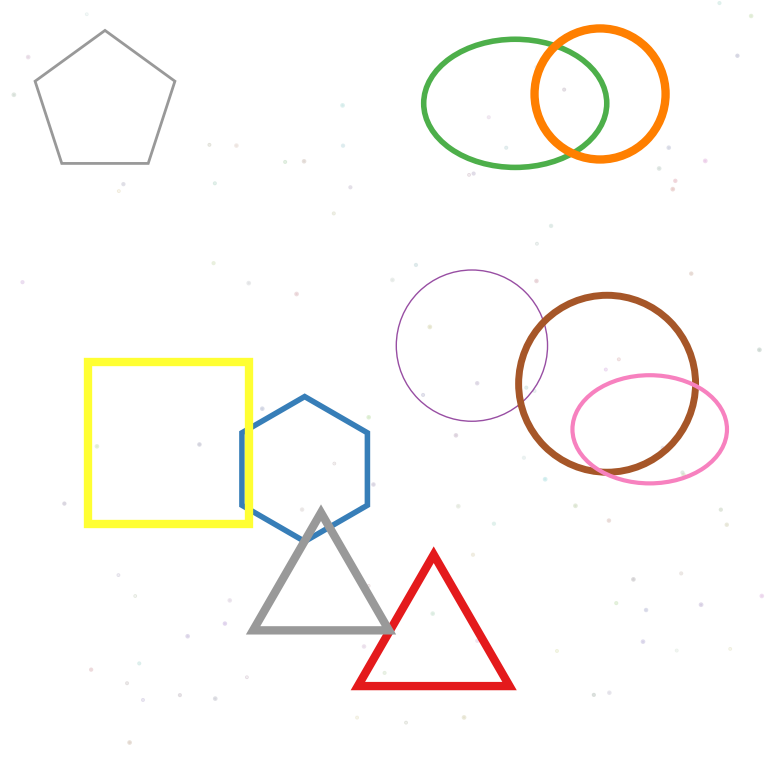[{"shape": "triangle", "thickness": 3, "radius": 0.57, "center": [0.563, 0.166]}, {"shape": "hexagon", "thickness": 2, "radius": 0.47, "center": [0.396, 0.391]}, {"shape": "oval", "thickness": 2, "radius": 0.59, "center": [0.669, 0.866]}, {"shape": "circle", "thickness": 0.5, "radius": 0.49, "center": [0.613, 0.551]}, {"shape": "circle", "thickness": 3, "radius": 0.43, "center": [0.779, 0.878]}, {"shape": "square", "thickness": 3, "radius": 0.52, "center": [0.219, 0.425]}, {"shape": "circle", "thickness": 2.5, "radius": 0.57, "center": [0.788, 0.502]}, {"shape": "oval", "thickness": 1.5, "radius": 0.5, "center": [0.844, 0.442]}, {"shape": "pentagon", "thickness": 1, "radius": 0.48, "center": [0.136, 0.865]}, {"shape": "triangle", "thickness": 3, "radius": 0.51, "center": [0.417, 0.232]}]